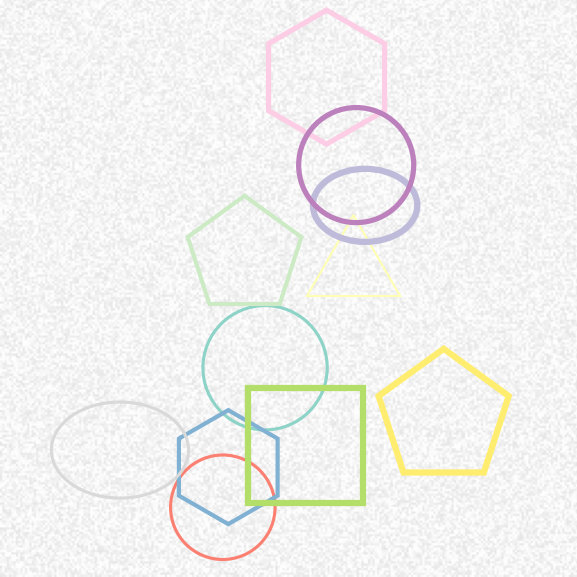[{"shape": "circle", "thickness": 1.5, "radius": 0.54, "center": [0.459, 0.362]}, {"shape": "triangle", "thickness": 1, "radius": 0.47, "center": [0.612, 0.533]}, {"shape": "oval", "thickness": 3, "radius": 0.45, "center": [0.632, 0.644]}, {"shape": "circle", "thickness": 1.5, "radius": 0.45, "center": [0.386, 0.121]}, {"shape": "hexagon", "thickness": 2, "radius": 0.49, "center": [0.395, 0.19]}, {"shape": "square", "thickness": 3, "radius": 0.5, "center": [0.529, 0.228]}, {"shape": "hexagon", "thickness": 2.5, "radius": 0.58, "center": [0.565, 0.866]}, {"shape": "oval", "thickness": 1.5, "radius": 0.59, "center": [0.208, 0.22]}, {"shape": "circle", "thickness": 2.5, "radius": 0.5, "center": [0.617, 0.713]}, {"shape": "pentagon", "thickness": 2, "radius": 0.52, "center": [0.423, 0.557]}, {"shape": "pentagon", "thickness": 3, "radius": 0.59, "center": [0.768, 0.277]}]